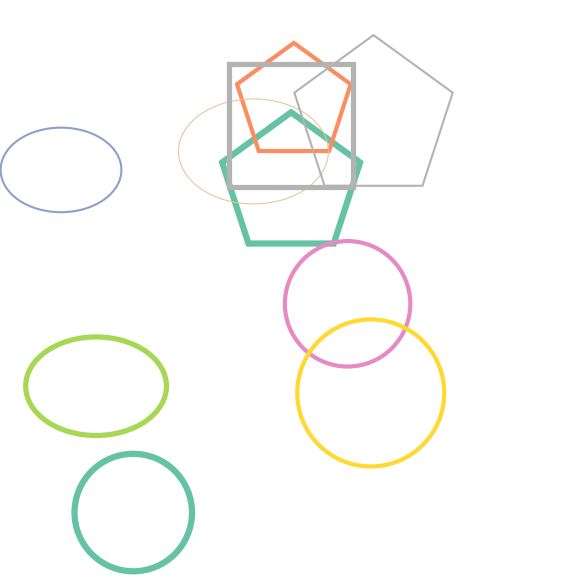[{"shape": "pentagon", "thickness": 3, "radius": 0.63, "center": [0.504, 0.679]}, {"shape": "circle", "thickness": 3, "radius": 0.51, "center": [0.231, 0.112]}, {"shape": "pentagon", "thickness": 2, "radius": 0.52, "center": [0.509, 0.821]}, {"shape": "oval", "thickness": 1, "radius": 0.52, "center": [0.106, 0.705]}, {"shape": "circle", "thickness": 2, "radius": 0.54, "center": [0.602, 0.473]}, {"shape": "oval", "thickness": 2.5, "radius": 0.61, "center": [0.166, 0.33]}, {"shape": "circle", "thickness": 2, "radius": 0.64, "center": [0.642, 0.319]}, {"shape": "oval", "thickness": 0.5, "radius": 0.65, "center": [0.439, 0.737]}, {"shape": "square", "thickness": 2.5, "radius": 0.53, "center": [0.504, 0.782]}, {"shape": "pentagon", "thickness": 1, "radius": 0.72, "center": [0.647, 0.794]}]